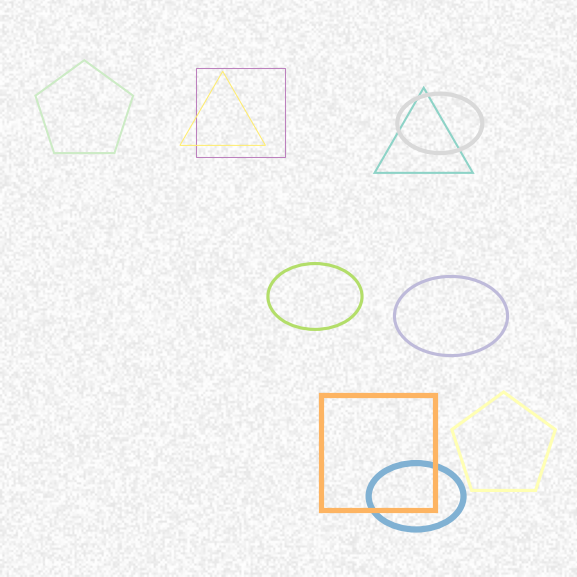[{"shape": "triangle", "thickness": 1, "radius": 0.49, "center": [0.734, 0.749]}, {"shape": "pentagon", "thickness": 1.5, "radius": 0.47, "center": [0.872, 0.226]}, {"shape": "oval", "thickness": 1.5, "radius": 0.49, "center": [0.781, 0.452]}, {"shape": "oval", "thickness": 3, "radius": 0.41, "center": [0.72, 0.14]}, {"shape": "square", "thickness": 2.5, "radius": 0.49, "center": [0.654, 0.216]}, {"shape": "oval", "thickness": 1.5, "radius": 0.41, "center": [0.545, 0.486]}, {"shape": "oval", "thickness": 2, "radius": 0.37, "center": [0.762, 0.785]}, {"shape": "square", "thickness": 0.5, "radius": 0.38, "center": [0.416, 0.805]}, {"shape": "pentagon", "thickness": 1, "radius": 0.44, "center": [0.146, 0.806]}, {"shape": "triangle", "thickness": 0.5, "radius": 0.43, "center": [0.386, 0.79]}]